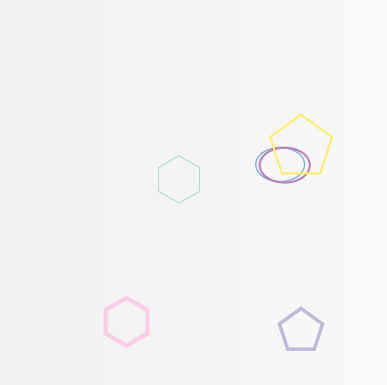[{"shape": "hexagon", "thickness": 0.5, "radius": 0.31, "center": [0.462, 0.534]}, {"shape": "pentagon", "thickness": 2.5, "radius": 0.29, "center": [0.777, 0.14]}, {"shape": "oval", "thickness": 1, "radius": 0.32, "center": [0.723, 0.573]}, {"shape": "hexagon", "thickness": 3, "radius": 0.31, "center": [0.327, 0.164]}, {"shape": "oval", "thickness": 1.5, "radius": 0.32, "center": [0.735, 0.571]}, {"shape": "pentagon", "thickness": 1.5, "radius": 0.42, "center": [0.777, 0.618]}]